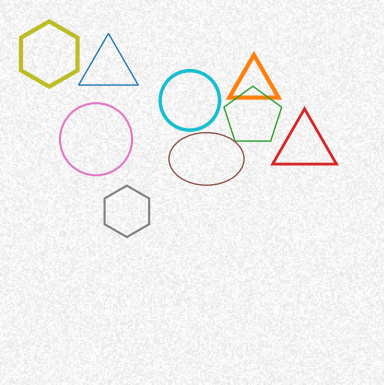[{"shape": "triangle", "thickness": 1, "radius": 0.45, "center": [0.282, 0.824]}, {"shape": "triangle", "thickness": 3, "radius": 0.37, "center": [0.66, 0.784]}, {"shape": "pentagon", "thickness": 1, "radius": 0.39, "center": [0.657, 0.697]}, {"shape": "triangle", "thickness": 2, "radius": 0.48, "center": [0.791, 0.622]}, {"shape": "oval", "thickness": 1, "radius": 0.49, "center": [0.536, 0.587]}, {"shape": "circle", "thickness": 1.5, "radius": 0.47, "center": [0.249, 0.638]}, {"shape": "hexagon", "thickness": 1.5, "radius": 0.33, "center": [0.33, 0.451]}, {"shape": "hexagon", "thickness": 3, "radius": 0.42, "center": [0.128, 0.86]}, {"shape": "circle", "thickness": 2.5, "radius": 0.39, "center": [0.493, 0.739]}]